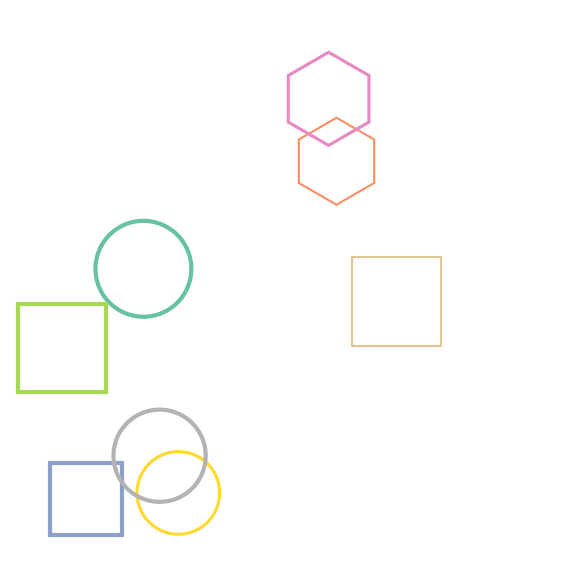[{"shape": "circle", "thickness": 2, "radius": 0.42, "center": [0.248, 0.534]}, {"shape": "hexagon", "thickness": 1, "radius": 0.38, "center": [0.583, 0.72]}, {"shape": "square", "thickness": 2, "radius": 0.31, "center": [0.149, 0.135]}, {"shape": "hexagon", "thickness": 1.5, "radius": 0.4, "center": [0.569, 0.828]}, {"shape": "square", "thickness": 2, "radius": 0.38, "center": [0.107, 0.397]}, {"shape": "circle", "thickness": 1.5, "radius": 0.36, "center": [0.309, 0.146]}, {"shape": "square", "thickness": 1, "radius": 0.39, "center": [0.687, 0.477]}, {"shape": "circle", "thickness": 2, "radius": 0.4, "center": [0.276, 0.21]}]